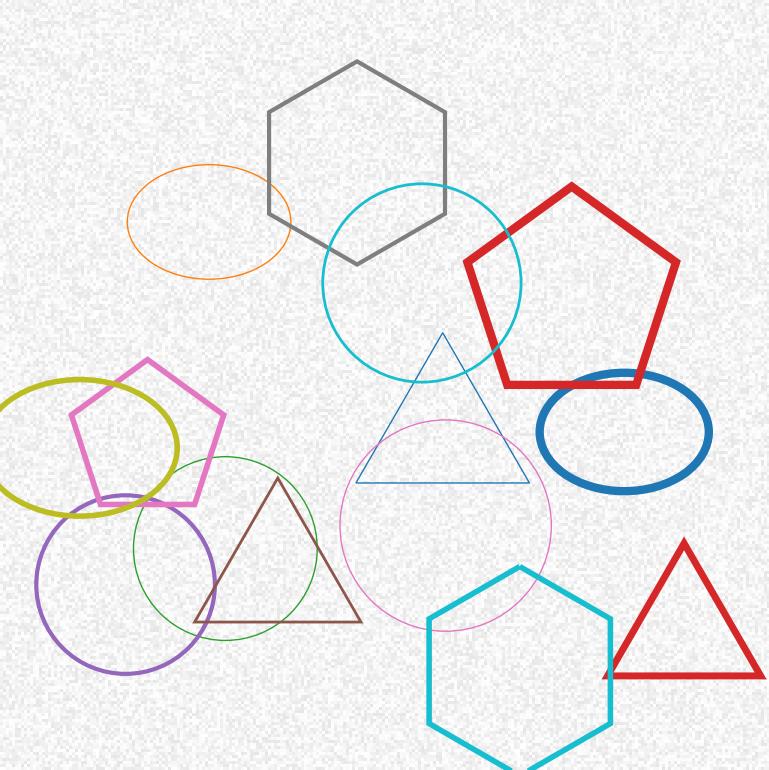[{"shape": "oval", "thickness": 3, "radius": 0.55, "center": [0.811, 0.439]}, {"shape": "triangle", "thickness": 0.5, "radius": 0.65, "center": [0.575, 0.438]}, {"shape": "oval", "thickness": 0.5, "radius": 0.53, "center": [0.272, 0.712]}, {"shape": "circle", "thickness": 0.5, "radius": 0.6, "center": [0.293, 0.288]}, {"shape": "pentagon", "thickness": 3, "radius": 0.71, "center": [0.742, 0.615]}, {"shape": "triangle", "thickness": 2.5, "radius": 0.57, "center": [0.888, 0.18]}, {"shape": "circle", "thickness": 1.5, "radius": 0.58, "center": [0.163, 0.241]}, {"shape": "triangle", "thickness": 1, "radius": 0.62, "center": [0.361, 0.254]}, {"shape": "circle", "thickness": 0.5, "radius": 0.69, "center": [0.579, 0.317]}, {"shape": "pentagon", "thickness": 2, "radius": 0.52, "center": [0.192, 0.429]}, {"shape": "hexagon", "thickness": 1.5, "radius": 0.66, "center": [0.464, 0.788]}, {"shape": "oval", "thickness": 2, "radius": 0.63, "center": [0.104, 0.418]}, {"shape": "circle", "thickness": 1, "radius": 0.64, "center": [0.548, 0.632]}, {"shape": "hexagon", "thickness": 2, "radius": 0.68, "center": [0.675, 0.128]}]